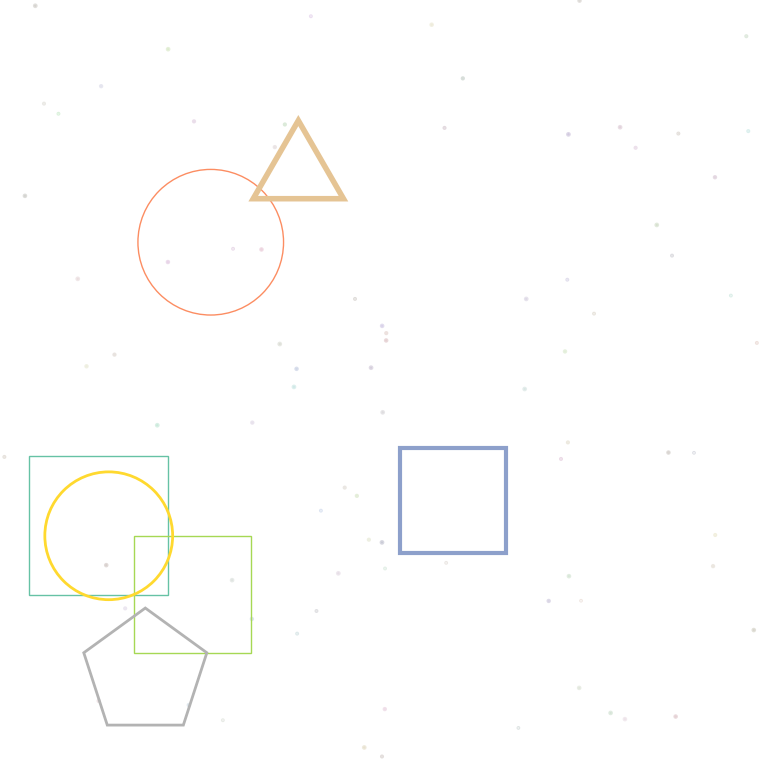[{"shape": "square", "thickness": 0.5, "radius": 0.45, "center": [0.128, 0.318]}, {"shape": "circle", "thickness": 0.5, "radius": 0.47, "center": [0.274, 0.685]}, {"shape": "square", "thickness": 1.5, "radius": 0.34, "center": [0.588, 0.35]}, {"shape": "square", "thickness": 0.5, "radius": 0.38, "center": [0.25, 0.228]}, {"shape": "circle", "thickness": 1, "radius": 0.41, "center": [0.141, 0.304]}, {"shape": "triangle", "thickness": 2, "radius": 0.34, "center": [0.387, 0.776]}, {"shape": "pentagon", "thickness": 1, "radius": 0.42, "center": [0.189, 0.126]}]